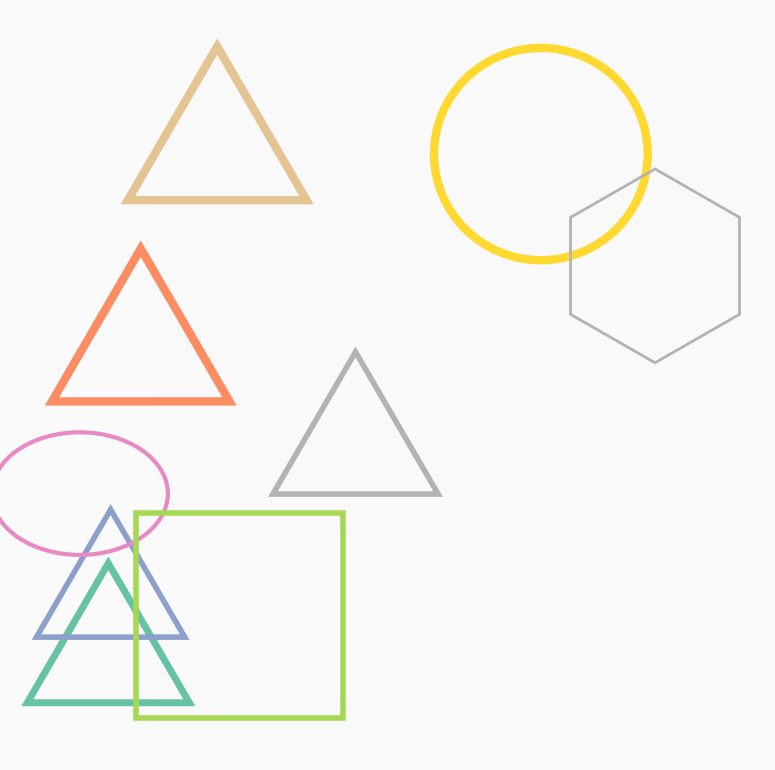[{"shape": "triangle", "thickness": 2.5, "radius": 0.6, "center": [0.14, 0.148]}, {"shape": "triangle", "thickness": 3, "radius": 0.66, "center": [0.182, 0.545]}, {"shape": "triangle", "thickness": 2, "radius": 0.55, "center": [0.143, 0.228]}, {"shape": "oval", "thickness": 1.5, "radius": 0.57, "center": [0.103, 0.359]}, {"shape": "square", "thickness": 2, "radius": 0.67, "center": [0.309, 0.2]}, {"shape": "circle", "thickness": 3, "radius": 0.69, "center": [0.698, 0.8]}, {"shape": "triangle", "thickness": 3, "radius": 0.67, "center": [0.28, 0.807]}, {"shape": "hexagon", "thickness": 1, "radius": 0.63, "center": [0.845, 0.655]}, {"shape": "triangle", "thickness": 2, "radius": 0.62, "center": [0.459, 0.42]}]